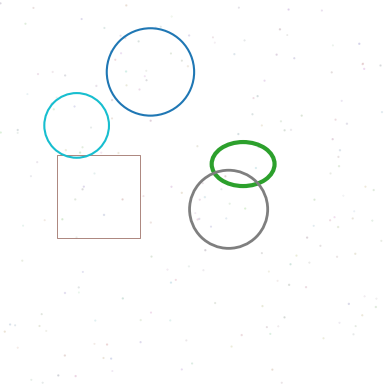[{"shape": "circle", "thickness": 1.5, "radius": 0.57, "center": [0.391, 0.813]}, {"shape": "oval", "thickness": 3, "radius": 0.41, "center": [0.631, 0.574]}, {"shape": "square", "thickness": 0.5, "radius": 0.54, "center": [0.256, 0.49]}, {"shape": "circle", "thickness": 2, "radius": 0.51, "center": [0.594, 0.456]}, {"shape": "circle", "thickness": 1.5, "radius": 0.42, "center": [0.199, 0.674]}]